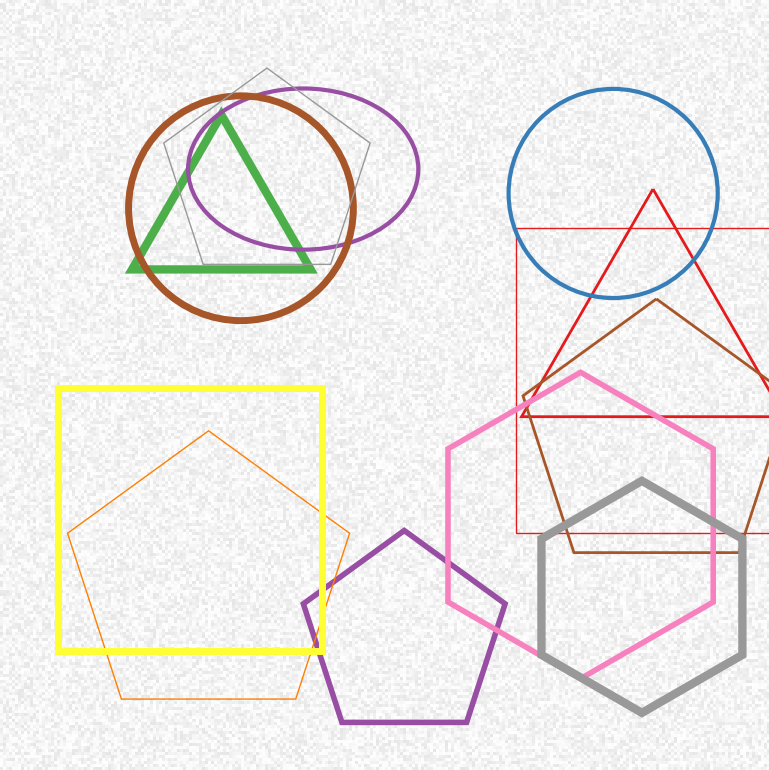[{"shape": "square", "thickness": 0.5, "radius": 0.99, "center": [0.869, 0.506]}, {"shape": "triangle", "thickness": 1, "radius": 0.99, "center": [0.848, 0.557]}, {"shape": "circle", "thickness": 1.5, "radius": 0.68, "center": [0.796, 0.749]}, {"shape": "triangle", "thickness": 3, "radius": 0.67, "center": [0.287, 0.717]}, {"shape": "pentagon", "thickness": 2, "radius": 0.69, "center": [0.525, 0.173]}, {"shape": "oval", "thickness": 1.5, "radius": 0.75, "center": [0.394, 0.78]}, {"shape": "pentagon", "thickness": 0.5, "radius": 0.96, "center": [0.271, 0.248]}, {"shape": "square", "thickness": 2.5, "radius": 0.85, "center": [0.247, 0.325]}, {"shape": "circle", "thickness": 2.5, "radius": 0.73, "center": [0.313, 0.73]}, {"shape": "pentagon", "thickness": 1, "radius": 0.91, "center": [0.852, 0.43]}, {"shape": "hexagon", "thickness": 2, "radius": 0.99, "center": [0.754, 0.318]}, {"shape": "pentagon", "thickness": 0.5, "radius": 0.7, "center": [0.347, 0.771]}, {"shape": "hexagon", "thickness": 3, "radius": 0.75, "center": [0.834, 0.225]}]